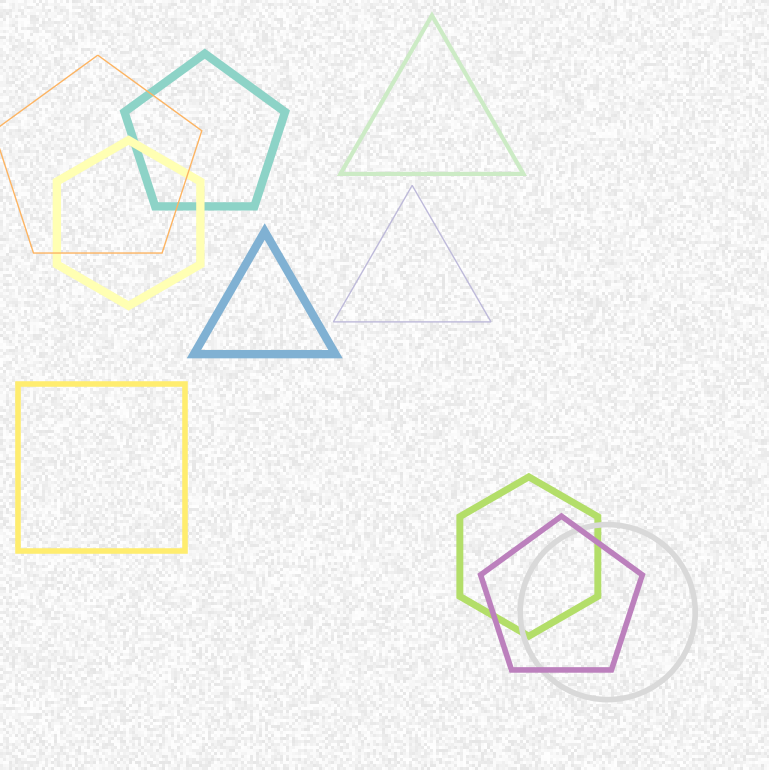[{"shape": "pentagon", "thickness": 3, "radius": 0.55, "center": [0.266, 0.821]}, {"shape": "hexagon", "thickness": 3, "radius": 0.54, "center": [0.167, 0.71]}, {"shape": "triangle", "thickness": 0.5, "radius": 0.59, "center": [0.535, 0.641]}, {"shape": "triangle", "thickness": 3, "radius": 0.53, "center": [0.344, 0.593]}, {"shape": "pentagon", "thickness": 0.5, "radius": 0.71, "center": [0.127, 0.786]}, {"shape": "hexagon", "thickness": 2.5, "radius": 0.52, "center": [0.687, 0.277]}, {"shape": "circle", "thickness": 2, "radius": 0.57, "center": [0.789, 0.205]}, {"shape": "pentagon", "thickness": 2, "radius": 0.55, "center": [0.729, 0.219]}, {"shape": "triangle", "thickness": 1.5, "radius": 0.69, "center": [0.561, 0.843]}, {"shape": "square", "thickness": 2, "radius": 0.54, "center": [0.132, 0.393]}]